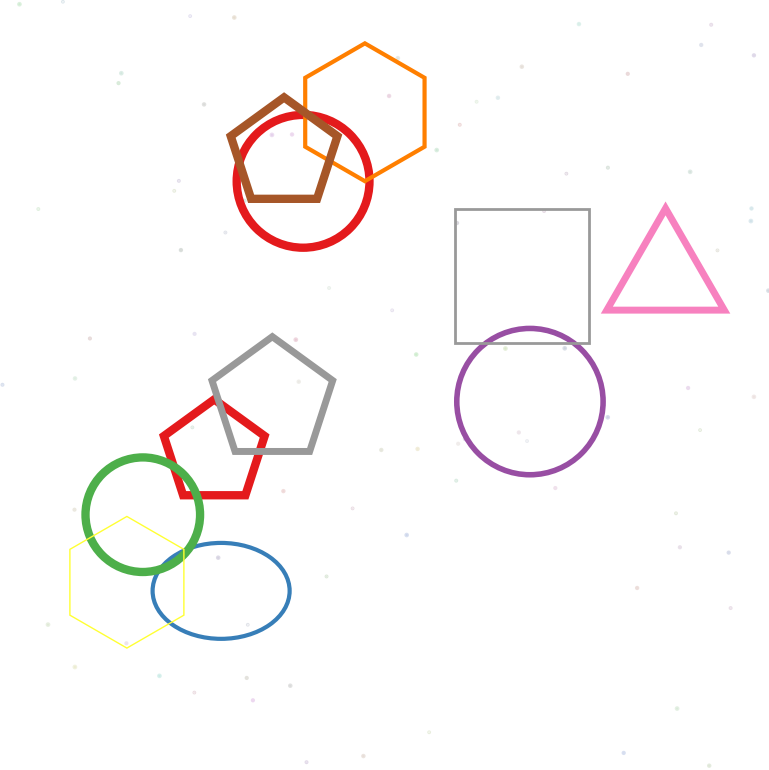[{"shape": "circle", "thickness": 3, "radius": 0.43, "center": [0.394, 0.765]}, {"shape": "pentagon", "thickness": 3, "radius": 0.34, "center": [0.278, 0.412]}, {"shape": "oval", "thickness": 1.5, "radius": 0.44, "center": [0.287, 0.233]}, {"shape": "circle", "thickness": 3, "radius": 0.37, "center": [0.185, 0.332]}, {"shape": "circle", "thickness": 2, "radius": 0.48, "center": [0.688, 0.478]}, {"shape": "hexagon", "thickness": 1.5, "radius": 0.45, "center": [0.474, 0.854]}, {"shape": "hexagon", "thickness": 0.5, "radius": 0.43, "center": [0.165, 0.244]}, {"shape": "pentagon", "thickness": 3, "radius": 0.36, "center": [0.369, 0.801]}, {"shape": "triangle", "thickness": 2.5, "radius": 0.44, "center": [0.864, 0.641]}, {"shape": "square", "thickness": 1, "radius": 0.44, "center": [0.678, 0.642]}, {"shape": "pentagon", "thickness": 2.5, "radius": 0.41, "center": [0.354, 0.48]}]